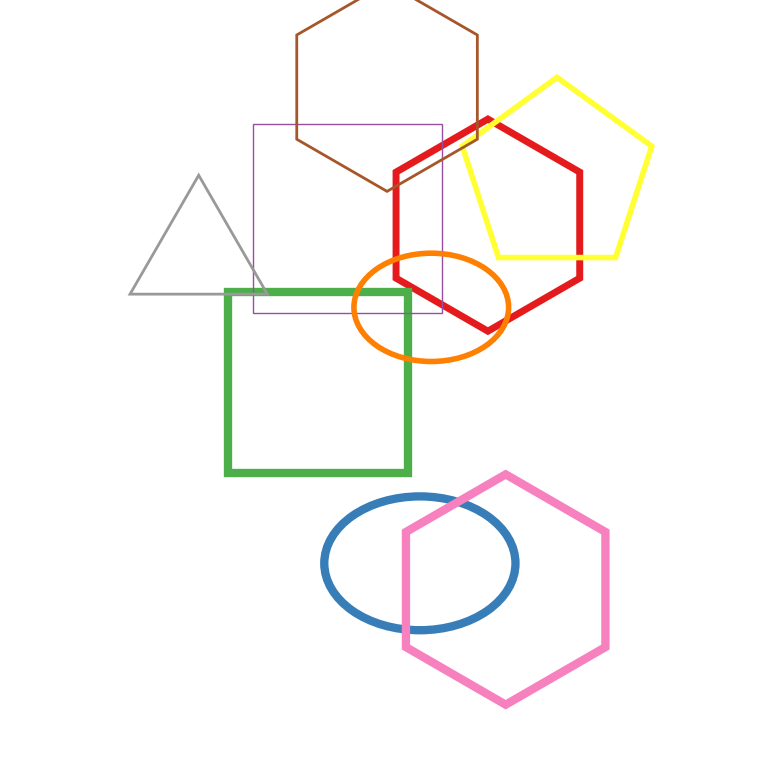[{"shape": "hexagon", "thickness": 2.5, "radius": 0.69, "center": [0.634, 0.708]}, {"shape": "oval", "thickness": 3, "radius": 0.62, "center": [0.545, 0.268]}, {"shape": "square", "thickness": 3, "radius": 0.59, "center": [0.413, 0.503]}, {"shape": "square", "thickness": 0.5, "radius": 0.61, "center": [0.451, 0.716]}, {"shape": "oval", "thickness": 2, "radius": 0.5, "center": [0.56, 0.601]}, {"shape": "pentagon", "thickness": 2, "radius": 0.65, "center": [0.723, 0.77]}, {"shape": "hexagon", "thickness": 1, "radius": 0.68, "center": [0.503, 0.887]}, {"shape": "hexagon", "thickness": 3, "radius": 0.75, "center": [0.657, 0.234]}, {"shape": "triangle", "thickness": 1, "radius": 0.51, "center": [0.258, 0.669]}]